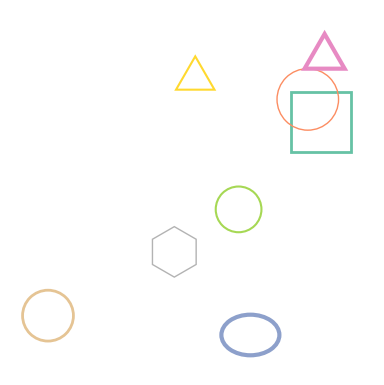[{"shape": "square", "thickness": 2, "radius": 0.39, "center": [0.833, 0.683]}, {"shape": "circle", "thickness": 1, "radius": 0.4, "center": [0.799, 0.742]}, {"shape": "oval", "thickness": 3, "radius": 0.38, "center": [0.65, 0.13]}, {"shape": "triangle", "thickness": 3, "radius": 0.3, "center": [0.843, 0.852]}, {"shape": "circle", "thickness": 1.5, "radius": 0.3, "center": [0.62, 0.456]}, {"shape": "triangle", "thickness": 1.5, "radius": 0.29, "center": [0.507, 0.796]}, {"shape": "circle", "thickness": 2, "radius": 0.33, "center": [0.125, 0.18]}, {"shape": "hexagon", "thickness": 1, "radius": 0.33, "center": [0.453, 0.346]}]